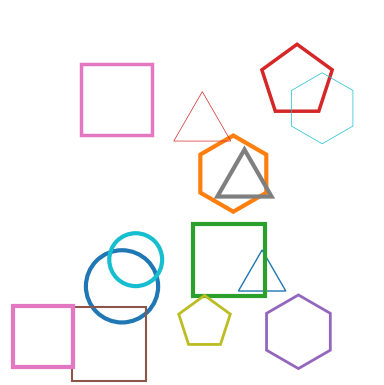[{"shape": "triangle", "thickness": 1, "radius": 0.36, "center": [0.681, 0.28]}, {"shape": "circle", "thickness": 3, "radius": 0.47, "center": [0.317, 0.256]}, {"shape": "hexagon", "thickness": 3, "radius": 0.49, "center": [0.606, 0.549]}, {"shape": "square", "thickness": 3, "radius": 0.47, "center": [0.595, 0.325]}, {"shape": "triangle", "thickness": 0.5, "radius": 0.43, "center": [0.525, 0.676]}, {"shape": "pentagon", "thickness": 2.5, "radius": 0.48, "center": [0.772, 0.789]}, {"shape": "hexagon", "thickness": 2, "radius": 0.48, "center": [0.775, 0.138]}, {"shape": "square", "thickness": 1.5, "radius": 0.48, "center": [0.283, 0.106]}, {"shape": "square", "thickness": 2.5, "radius": 0.46, "center": [0.302, 0.742]}, {"shape": "square", "thickness": 3, "radius": 0.39, "center": [0.112, 0.126]}, {"shape": "triangle", "thickness": 3, "radius": 0.41, "center": [0.635, 0.53]}, {"shape": "pentagon", "thickness": 2, "radius": 0.35, "center": [0.531, 0.162]}, {"shape": "hexagon", "thickness": 0.5, "radius": 0.46, "center": [0.837, 0.719]}, {"shape": "circle", "thickness": 3, "radius": 0.34, "center": [0.352, 0.326]}]